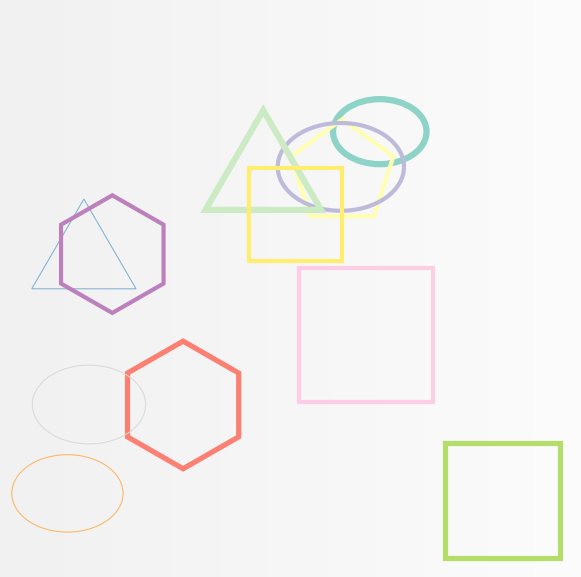[{"shape": "oval", "thickness": 3, "radius": 0.4, "center": [0.653, 0.771]}, {"shape": "pentagon", "thickness": 2, "radius": 0.46, "center": [0.589, 0.7]}, {"shape": "oval", "thickness": 2, "radius": 0.54, "center": [0.586, 0.71]}, {"shape": "hexagon", "thickness": 2.5, "radius": 0.55, "center": [0.315, 0.298]}, {"shape": "triangle", "thickness": 0.5, "radius": 0.52, "center": [0.144, 0.551]}, {"shape": "oval", "thickness": 0.5, "radius": 0.48, "center": [0.116, 0.145]}, {"shape": "square", "thickness": 2.5, "radius": 0.5, "center": [0.864, 0.133]}, {"shape": "square", "thickness": 2, "radius": 0.58, "center": [0.63, 0.42]}, {"shape": "oval", "thickness": 0.5, "radius": 0.49, "center": [0.153, 0.299]}, {"shape": "hexagon", "thickness": 2, "radius": 0.51, "center": [0.193, 0.559]}, {"shape": "triangle", "thickness": 3, "radius": 0.57, "center": [0.453, 0.693]}, {"shape": "square", "thickness": 2, "radius": 0.4, "center": [0.508, 0.628]}]